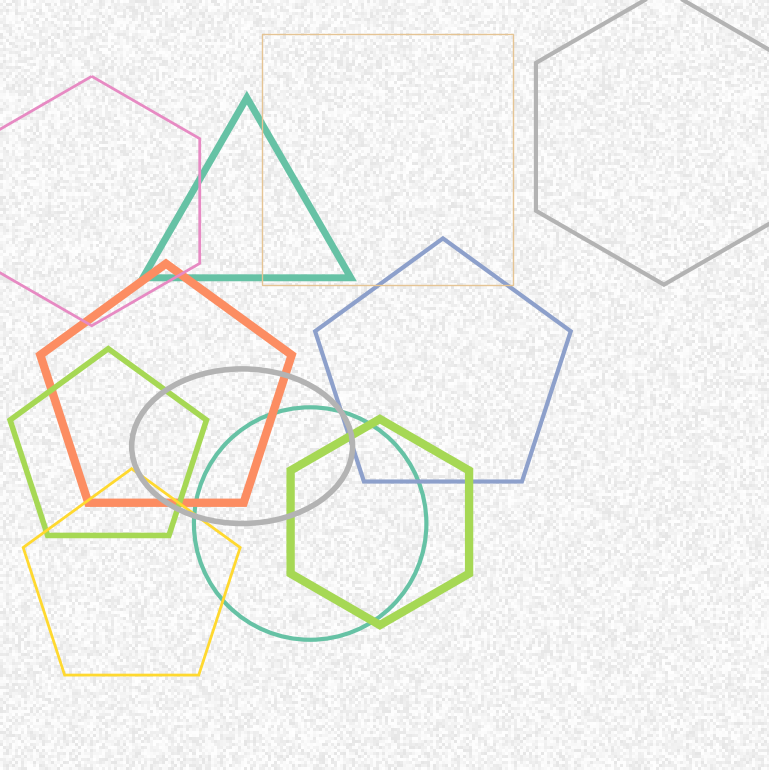[{"shape": "triangle", "thickness": 2.5, "radius": 0.78, "center": [0.321, 0.717]}, {"shape": "circle", "thickness": 1.5, "radius": 0.75, "center": [0.403, 0.32]}, {"shape": "pentagon", "thickness": 3, "radius": 0.86, "center": [0.216, 0.486]}, {"shape": "pentagon", "thickness": 1.5, "radius": 0.87, "center": [0.575, 0.516]}, {"shape": "hexagon", "thickness": 1, "radius": 0.81, "center": [0.119, 0.739]}, {"shape": "pentagon", "thickness": 2, "radius": 0.67, "center": [0.141, 0.413]}, {"shape": "hexagon", "thickness": 3, "radius": 0.67, "center": [0.493, 0.322]}, {"shape": "pentagon", "thickness": 1, "radius": 0.74, "center": [0.171, 0.243]}, {"shape": "square", "thickness": 0.5, "radius": 0.81, "center": [0.503, 0.793]}, {"shape": "oval", "thickness": 2, "radius": 0.72, "center": [0.314, 0.421]}, {"shape": "hexagon", "thickness": 1.5, "radius": 0.96, "center": [0.862, 0.822]}]